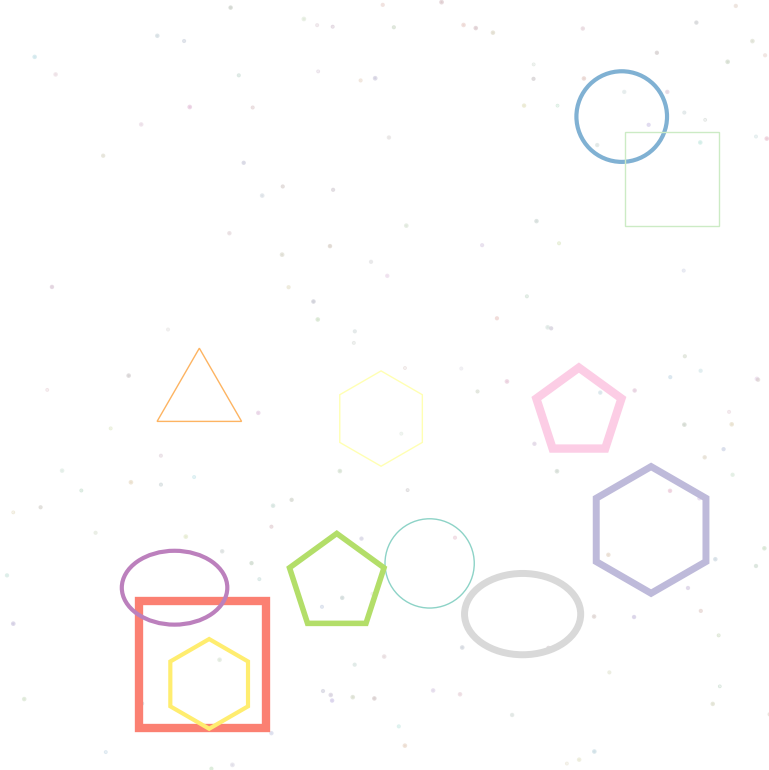[{"shape": "circle", "thickness": 0.5, "radius": 0.29, "center": [0.558, 0.268]}, {"shape": "hexagon", "thickness": 0.5, "radius": 0.31, "center": [0.495, 0.456]}, {"shape": "hexagon", "thickness": 2.5, "radius": 0.41, "center": [0.846, 0.312]}, {"shape": "square", "thickness": 3, "radius": 0.41, "center": [0.262, 0.137]}, {"shape": "circle", "thickness": 1.5, "radius": 0.29, "center": [0.807, 0.849]}, {"shape": "triangle", "thickness": 0.5, "radius": 0.32, "center": [0.259, 0.484]}, {"shape": "pentagon", "thickness": 2, "radius": 0.32, "center": [0.437, 0.243]}, {"shape": "pentagon", "thickness": 3, "radius": 0.29, "center": [0.752, 0.464]}, {"shape": "oval", "thickness": 2.5, "radius": 0.38, "center": [0.679, 0.202]}, {"shape": "oval", "thickness": 1.5, "radius": 0.34, "center": [0.227, 0.237]}, {"shape": "square", "thickness": 0.5, "radius": 0.31, "center": [0.873, 0.767]}, {"shape": "hexagon", "thickness": 1.5, "radius": 0.29, "center": [0.272, 0.112]}]